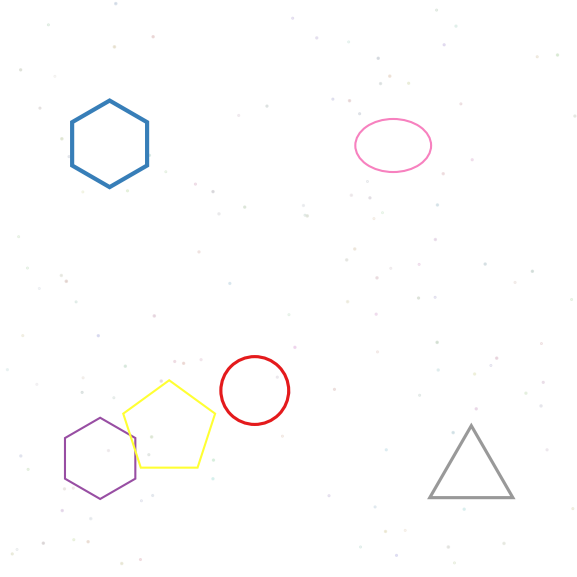[{"shape": "circle", "thickness": 1.5, "radius": 0.29, "center": [0.441, 0.323]}, {"shape": "hexagon", "thickness": 2, "radius": 0.37, "center": [0.19, 0.75]}, {"shape": "hexagon", "thickness": 1, "radius": 0.35, "center": [0.173, 0.205]}, {"shape": "pentagon", "thickness": 1, "radius": 0.42, "center": [0.293, 0.257]}, {"shape": "oval", "thickness": 1, "radius": 0.33, "center": [0.681, 0.747]}, {"shape": "triangle", "thickness": 1.5, "radius": 0.42, "center": [0.816, 0.179]}]